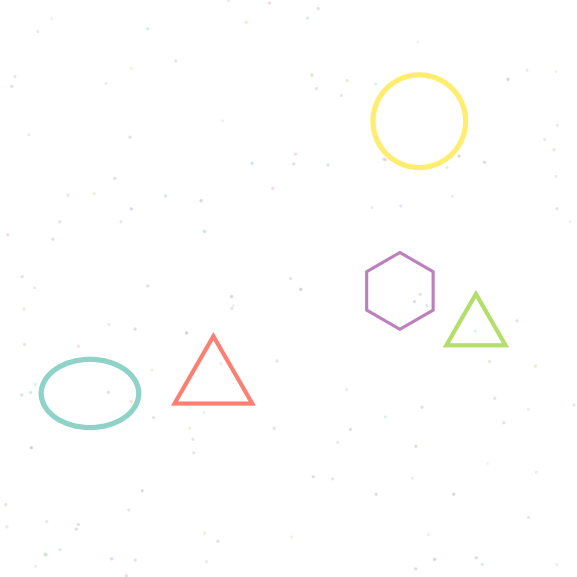[{"shape": "oval", "thickness": 2.5, "radius": 0.42, "center": [0.156, 0.318]}, {"shape": "triangle", "thickness": 2, "radius": 0.39, "center": [0.369, 0.339]}, {"shape": "triangle", "thickness": 2, "radius": 0.3, "center": [0.824, 0.431]}, {"shape": "hexagon", "thickness": 1.5, "radius": 0.33, "center": [0.692, 0.495]}, {"shape": "circle", "thickness": 2.5, "radius": 0.4, "center": [0.726, 0.789]}]